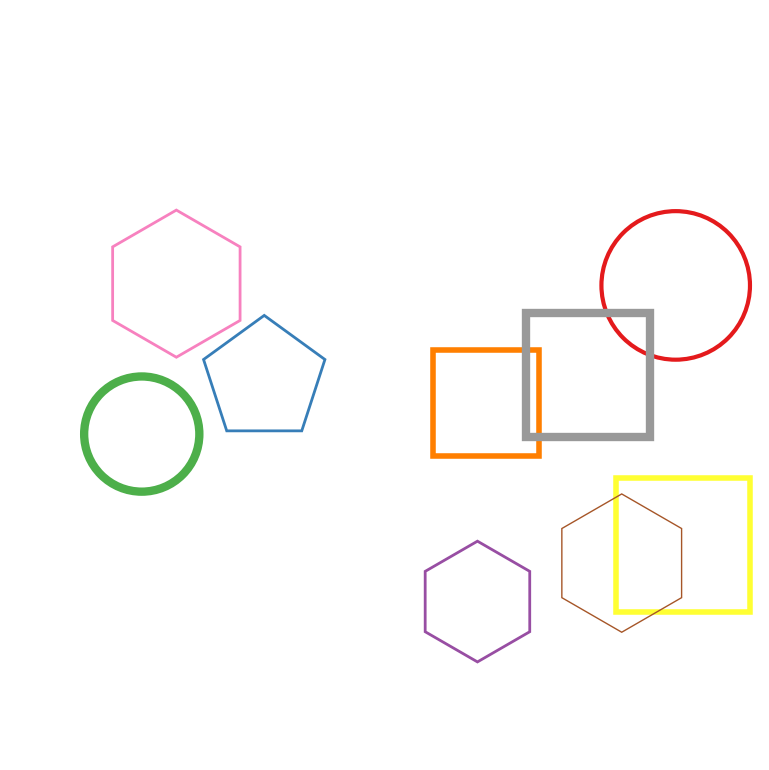[{"shape": "circle", "thickness": 1.5, "radius": 0.48, "center": [0.878, 0.629]}, {"shape": "pentagon", "thickness": 1, "radius": 0.41, "center": [0.343, 0.507]}, {"shape": "circle", "thickness": 3, "radius": 0.37, "center": [0.184, 0.436]}, {"shape": "hexagon", "thickness": 1, "radius": 0.39, "center": [0.62, 0.219]}, {"shape": "square", "thickness": 2, "radius": 0.34, "center": [0.631, 0.476]}, {"shape": "square", "thickness": 2, "radius": 0.44, "center": [0.887, 0.292]}, {"shape": "hexagon", "thickness": 0.5, "radius": 0.45, "center": [0.807, 0.269]}, {"shape": "hexagon", "thickness": 1, "radius": 0.48, "center": [0.229, 0.632]}, {"shape": "square", "thickness": 3, "radius": 0.4, "center": [0.763, 0.513]}]